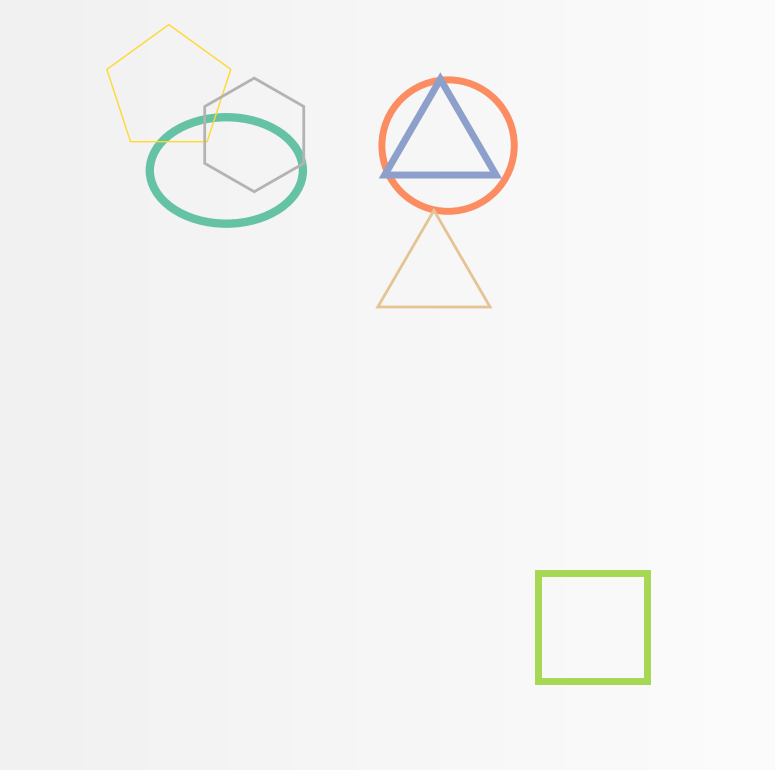[{"shape": "oval", "thickness": 3, "radius": 0.49, "center": [0.292, 0.779]}, {"shape": "circle", "thickness": 2.5, "radius": 0.43, "center": [0.578, 0.811]}, {"shape": "triangle", "thickness": 2.5, "radius": 0.41, "center": [0.568, 0.814]}, {"shape": "square", "thickness": 2.5, "radius": 0.35, "center": [0.764, 0.186]}, {"shape": "pentagon", "thickness": 0.5, "radius": 0.42, "center": [0.218, 0.884]}, {"shape": "triangle", "thickness": 1, "radius": 0.42, "center": [0.56, 0.643]}, {"shape": "hexagon", "thickness": 1, "radius": 0.37, "center": [0.328, 0.825]}]